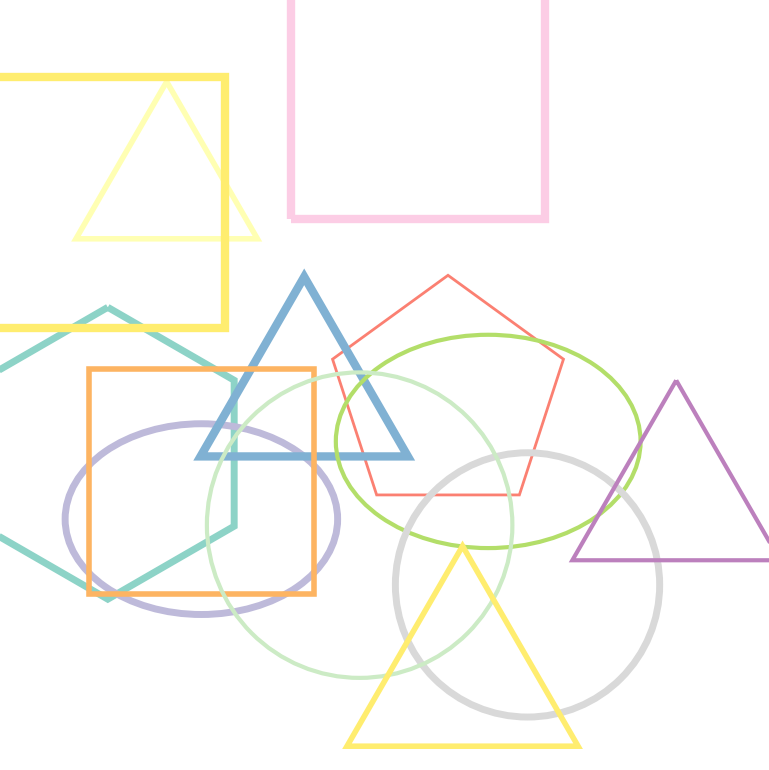[{"shape": "hexagon", "thickness": 2.5, "radius": 0.95, "center": [0.14, 0.411]}, {"shape": "triangle", "thickness": 2, "radius": 0.68, "center": [0.216, 0.758]}, {"shape": "oval", "thickness": 2.5, "radius": 0.88, "center": [0.262, 0.326]}, {"shape": "pentagon", "thickness": 1, "radius": 0.79, "center": [0.582, 0.485]}, {"shape": "triangle", "thickness": 3, "radius": 0.78, "center": [0.395, 0.485]}, {"shape": "square", "thickness": 2, "radius": 0.73, "center": [0.262, 0.374]}, {"shape": "oval", "thickness": 1.5, "radius": 0.99, "center": [0.634, 0.427]}, {"shape": "square", "thickness": 3, "radius": 0.82, "center": [0.543, 0.88]}, {"shape": "circle", "thickness": 2.5, "radius": 0.86, "center": [0.685, 0.24]}, {"shape": "triangle", "thickness": 1.5, "radius": 0.78, "center": [0.878, 0.35]}, {"shape": "circle", "thickness": 1.5, "radius": 0.99, "center": [0.467, 0.318]}, {"shape": "square", "thickness": 3, "radius": 0.82, "center": [0.129, 0.737]}, {"shape": "triangle", "thickness": 2, "radius": 0.87, "center": [0.601, 0.118]}]